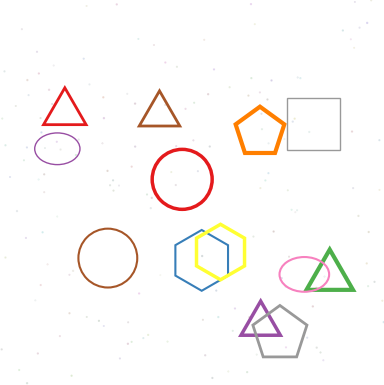[{"shape": "circle", "thickness": 2.5, "radius": 0.39, "center": [0.473, 0.534]}, {"shape": "triangle", "thickness": 2, "radius": 0.32, "center": [0.168, 0.708]}, {"shape": "hexagon", "thickness": 1.5, "radius": 0.39, "center": [0.524, 0.324]}, {"shape": "triangle", "thickness": 3, "radius": 0.35, "center": [0.856, 0.282]}, {"shape": "oval", "thickness": 1, "radius": 0.29, "center": [0.149, 0.614]}, {"shape": "triangle", "thickness": 2.5, "radius": 0.29, "center": [0.677, 0.159]}, {"shape": "pentagon", "thickness": 3, "radius": 0.33, "center": [0.675, 0.656]}, {"shape": "hexagon", "thickness": 2.5, "radius": 0.36, "center": [0.573, 0.345]}, {"shape": "circle", "thickness": 1.5, "radius": 0.38, "center": [0.28, 0.33]}, {"shape": "triangle", "thickness": 2, "radius": 0.3, "center": [0.414, 0.703]}, {"shape": "oval", "thickness": 1.5, "radius": 0.32, "center": [0.79, 0.287]}, {"shape": "pentagon", "thickness": 2, "radius": 0.37, "center": [0.727, 0.133]}, {"shape": "square", "thickness": 1, "radius": 0.34, "center": [0.814, 0.678]}]